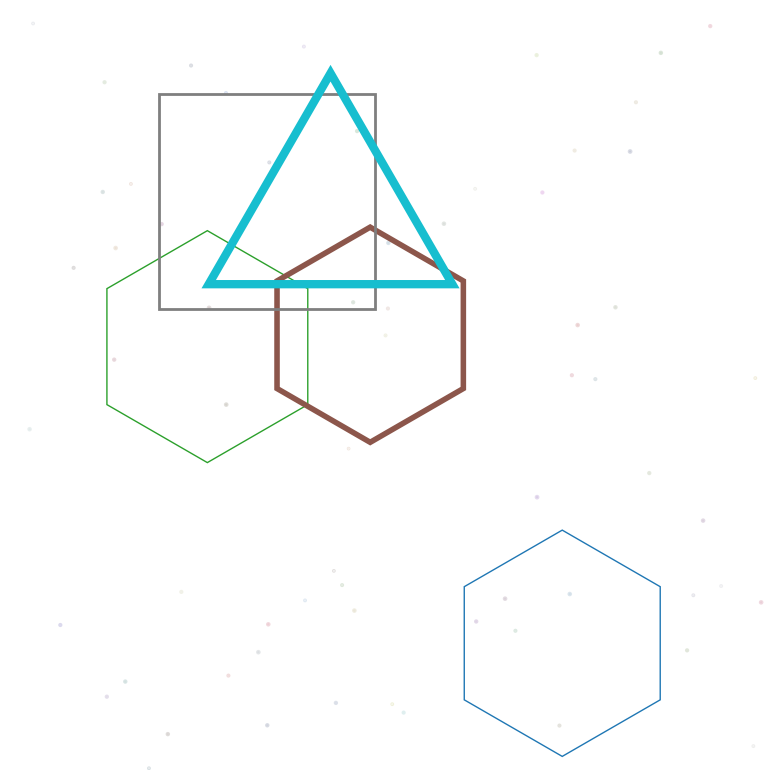[{"shape": "hexagon", "thickness": 0.5, "radius": 0.73, "center": [0.73, 0.165]}, {"shape": "hexagon", "thickness": 0.5, "radius": 0.75, "center": [0.269, 0.55]}, {"shape": "hexagon", "thickness": 2, "radius": 0.7, "center": [0.481, 0.565]}, {"shape": "square", "thickness": 1, "radius": 0.7, "center": [0.347, 0.739]}, {"shape": "triangle", "thickness": 3, "radius": 0.91, "center": [0.429, 0.722]}]